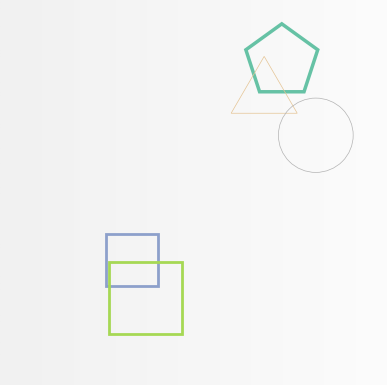[{"shape": "pentagon", "thickness": 2.5, "radius": 0.49, "center": [0.727, 0.841]}, {"shape": "square", "thickness": 2, "radius": 0.34, "center": [0.341, 0.325]}, {"shape": "square", "thickness": 2, "radius": 0.47, "center": [0.374, 0.226]}, {"shape": "triangle", "thickness": 0.5, "radius": 0.49, "center": [0.682, 0.755]}, {"shape": "circle", "thickness": 0.5, "radius": 0.48, "center": [0.815, 0.649]}]